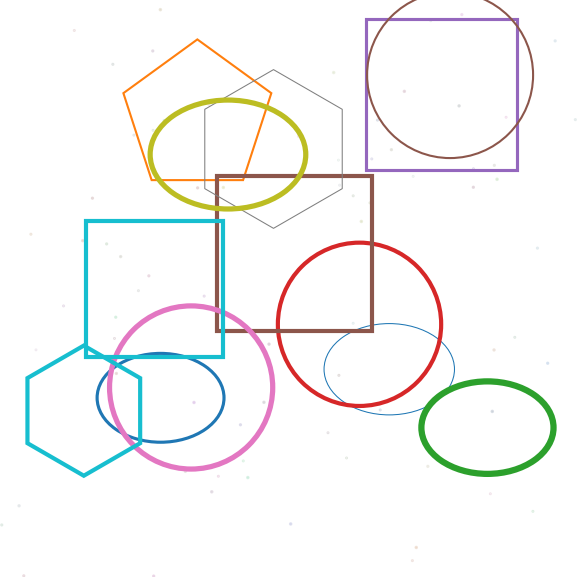[{"shape": "oval", "thickness": 0.5, "radius": 0.56, "center": [0.674, 0.36]}, {"shape": "oval", "thickness": 1.5, "radius": 0.55, "center": [0.278, 0.31]}, {"shape": "pentagon", "thickness": 1, "radius": 0.67, "center": [0.342, 0.796]}, {"shape": "oval", "thickness": 3, "radius": 0.57, "center": [0.844, 0.259]}, {"shape": "circle", "thickness": 2, "radius": 0.71, "center": [0.623, 0.438]}, {"shape": "square", "thickness": 1.5, "radius": 0.65, "center": [0.765, 0.836]}, {"shape": "square", "thickness": 2, "radius": 0.67, "center": [0.51, 0.56]}, {"shape": "circle", "thickness": 1, "radius": 0.72, "center": [0.779, 0.869]}, {"shape": "circle", "thickness": 2.5, "radius": 0.71, "center": [0.331, 0.328]}, {"shape": "hexagon", "thickness": 0.5, "radius": 0.69, "center": [0.474, 0.741]}, {"shape": "oval", "thickness": 2.5, "radius": 0.67, "center": [0.395, 0.732]}, {"shape": "hexagon", "thickness": 2, "radius": 0.56, "center": [0.145, 0.288]}, {"shape": "square", "thickness": 2, "radius": 0.59, "center": [0.268, 0.499]}]